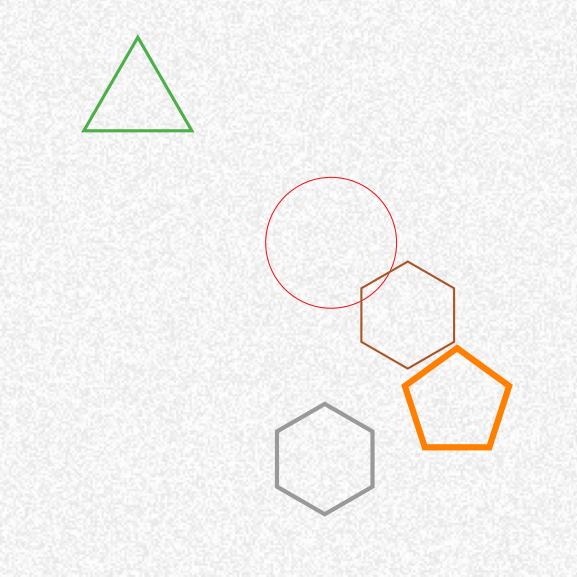[{"shape": "circle", "thickness": 0.5, "radius": 0.57, "center": [0.573, 0.579]}, {"shape": "triangle", "thickness": 1.5, "radius": 0.54, "center": [0.239, 0.827]}, {"shape": "pentagon", "thickness": 3, "radius": 0.47, "center": [0.791, 0.301]}, {"shape": "hexagon", "thickness": 1, "radius": 0.46, "center": [0.706, 0.454]}, {"shape": "hexagon", "thickness": 2, "radius": 0.48, "center": [0.562, 0.204]}]